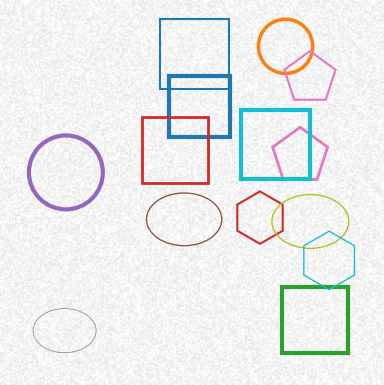[{"shape": "square", "thickness": 1.5, "radius": 0.45, "center": [0.505, 0.86]}, {"shape": "square", "thickness": 3, "radius": 0.4, "center": [0.517, 0.724]}, {"shape": "circle", "thickness": 2.5, "radius": 0.35, "center": [0.742, 0.88]}, {"shape": "square", "thickness": 3, "radius": 0.43, "center": [0.818, 0.169]}, {"shape": "hexagon", "thickness": 1.5, "radius": 0.34, "center": [0.675, 0.435]}, {"shape": "square", "thickness": 2, "radius": 0.42, "center": [0.454, 0.611]}, {"shape": "circle", "thickness": 3, "radius": 0.48, "center": [0.171, 0.552]}, {"shape": "oval", "thickness": 1, "radius": 0.49, "center": [0.478, 0.43]}, {"shape": "pentagon", "thickness": 2, "radius": 0.38, "center": [0.78, 0.595]}, {"shape": "pentagon", "thickness": 1.5, "radius": 0.35, "center": [0.805, 0.797]}, {"shape": "oval", "thickness": 0.5, "radius": 0.41, "center": [0.168, 0.141]}, {"shape": "oval", "thickness": 1, "radius": 0.5, "center": [0.806, 0.425]}, {"shape": "square", "thickness": 3, "radius": 0.45, "center": [0.715, 0.625]}, {"shape": "hexagon", "thickness": 1, "radius": 0.38, "center": [0.855, 0.324]}]